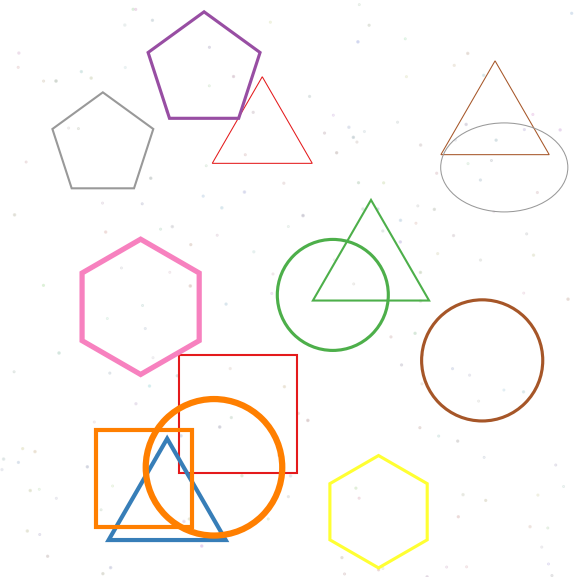[{"shape": "triangle", "thickness": 0.5, "radius": 0.5, "center": [0.454, 0.766]}, {"shape": "square", "thickness": 1, "radius": 0.51, "center": [0.412, 0.282]}, {"shape": "triangle", "thickness": 2, "radius": 0.59, "center": [0.289, 0.123]}, {"shape": "triangle", "thickness": 1, "radius": 0.58, "center": [0.642, 0.537]}, {"shape": "circle", "thickness": 1.5, "radius": 0.48, "center": [0.576, 0.488]}, {"shape": "pentagon", "thickness": 1.5, "radius": 0.51, "center": [0.353, 0.877]}, {"shape": "square", "thickness": 2, "radius": 0.42, "center": [0.249, 0.171]}, {"shape": "circle", "thickness": 3, "radius": 0.59, "center": [0.371, 0.19]}, {"shape": "hexagon", "thickness": 1.5, "radius": 0.49, "center": [0.655, 0.113]}, {"shape": "triangle", "thickness": 0.5, "radius": 0.54, "center": [0.857, 0.785]}, {"shape": "circle", "thickness": 1.5, "radius": 0.52, "center": [0.835, 0.375]}, {"shape": "hexagon", "thickness": 2.5, "radius": 0.59, "center": [0.244, 0.468]}, {"shape": "oval", "thickness": 0.5, "radius": 0.55, "center": [0.873, 0.709]}, {"shape": "pentagon", "thickness": 1, "radius": 0.46, "center": [0.178, 0.747]}]